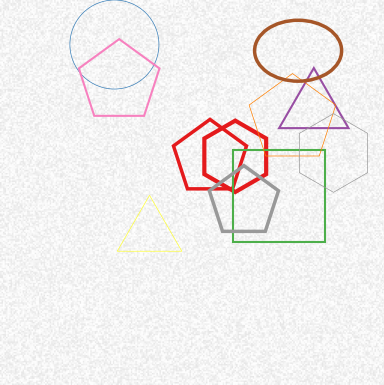[{"shape": "hexagon", "thickness": 3, "radius": 0.46, "center": [0.611, 0.594]}, {"shape": "pentagon", "thickness": 2.5, "radius": 0.5, "center": [0.545, 0.59]}, {"shape": "circle", "thickness": 0.5, "radius": 0.58, "center": [0.297, 0.884]}, {"shape": "square", "thickness": 1.5, "radius": 0.6, "center": [0.724, 0.49]}, {"shape": "triangle", "thickness": 1.5, "radius": 0.52, "center": [0.815, 0.719]}, {"shape": "pentagon", "thickness": 0.5, "radius": 0.59, "center": [0.76, 0.691]}, {"shape": "triangle", "thickness": 0.5, "radius": 0.48, "center": [0.388, 0.396]}, {"shape": "oval", "thickness": 2.5, "radius": 0.57, "center": [0.774, 0.868]}, {"shape": "pentagon", "thickness": 1.5, "radius": 0.55, "center": [0.31, 0.788]}, {"shape": "hexagon", "thickness": 0.5, "radius": 0.51, "center": [0.866, 0.603]}, {"shape": "pentagon", "thickness": 2.5, "radius": 0.47, "center": [0.634, 0.475]}]